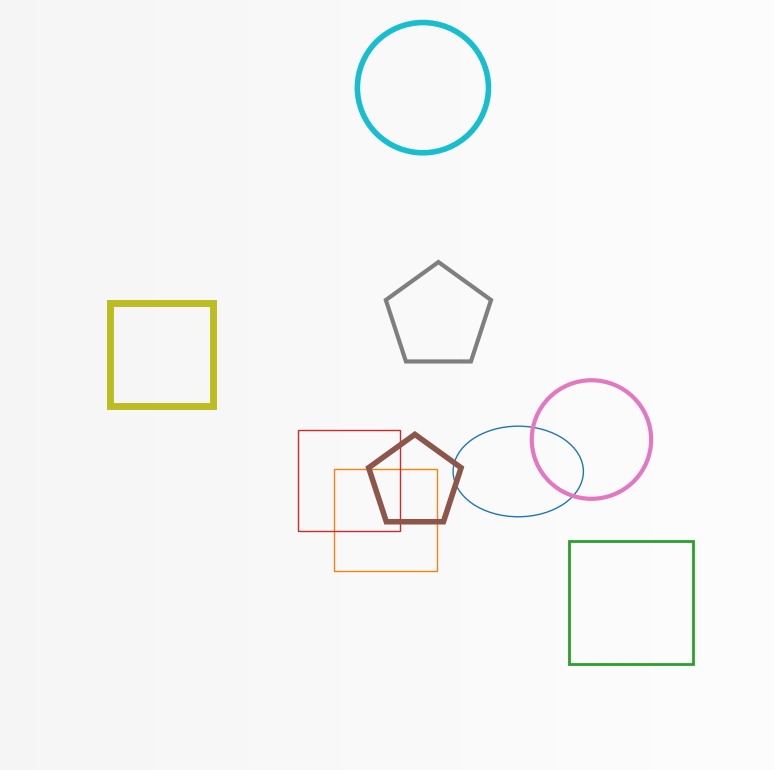[{"shape": "oval", "thickness": 0.5, "radius": 0.42, "center": [0.669, 0.388]}, {"shape": "square", "thickness": 0.5, "radius": 0.33, "center": [0.497, 0.325]}, {"shape": "square", "thickness": 1, "radius": 0.4, "center": [0.814, 0.218]}, {"shape": "square", "thickness": 0.5, "radius": 0.33, "center": [0.45, 0.376]}, {"shape": "pentagon", "thickness": 2, "radius": 0.31, "center": [0.535, 0.373]}, {"shape": "circle", "thickness": 1.5, "radius": 0.39, "center": [0.763, 0.429]}, {"shape": "pentagon", "thickness": 1.5, "radius": 0.36, "center": [0.566, 0.588]}, {"shape": "square", "thickness": 2.5, "radius": 0.33, "center": [0.209, 0.54]}, {"shape": "circle", "thickness": 2, "radius": 0.42, "center": [0.546, 0.886]}]